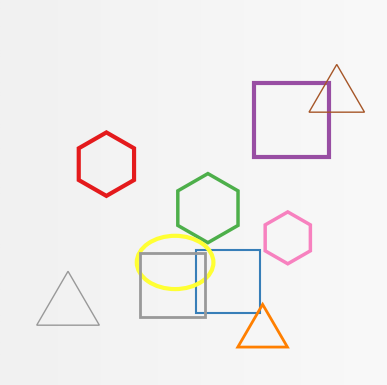[{"shape": "hexagon", "thickness": 3, "radius": 0.41, "center": [0.275, 0.574]}, {"shape": "square", "thickness": 1.5, "radius": 0.41, "center": [0.588, 0.269]}, {"shape": "hexagon", "thickness": 2.5, "radius": 0.45, "center": [0.537, 0.459]}, {"shape": "square", "thickness": 3, "radius": 0.48, "center": [0.752, 0.689]}, {"shape": "triangle", "thickness": 2, "radius": 0.37, "center": [0.678, 0.135]}, {"shape": "oval", "thickness": 3, "radius": 0.49, "center": [0.452, 0.318]}, {"shape": "triangle", "thickness": 1, "radius": 0.41, "center": [0.869, 0.75]}, {"shape": "hexagon", "thickness": 2.5, "radius": 0.34, "center": [0.743, 0.382]}, {"shape": "triangle", "thickness": 1, "radius": 0.47, "center": [0.176, 0.202]}, {"shape": "square", "thickness": 2, "radius": 0.42, "center": [0.445, 0.26]}]